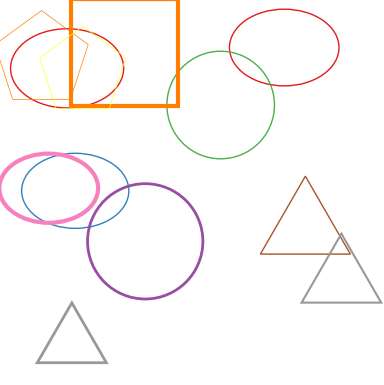[{"shape": "oval", "thickness": 1, "radius": 0.73, "center": [0.174, 0.823]}, {"shape": "oval", "thickness": 1, "radius": 0.71, "center": [0.738, 0.877]}, {"shape": "oval", "thickness": 1, "radius": 0.7, "center": [0.195, 0.504]}, {"shape": "circle", "thickness": 1, "radius": 0.7, "center": [0.573, 0.727]}, {"shape": "circle", "thickness": 2, "radius": 0.75, "center": [0.377, 0.373]}, {"shape": "square", "thickness": 3, "radius": 0.7, "center": [0.323, 0.863]}, {"shape": "pentagon", "thickness": 0.5, "radius": 0.64, "center": [0.108, 0.845]}, {"shape": "pentagon", "thickness": 0.5, "radius": 0.59, "center": [0.215, 0.814]}, {"shape": "triangle", "thickness": 1, "radius": 0.67, "center": [0.793, 0.407]}, {"shape": "oval", "thickness": 3, "radius": 0.64, "center": [0.127, 0.511]}, {"shape": "triangle", "thickness": 2, "radius": 0.52, "center": [0.187, 0.11]}, {"shape": "triangle", "thickness": 1.5, "radius": 0.6, "center": [0.887, 0.274]}]